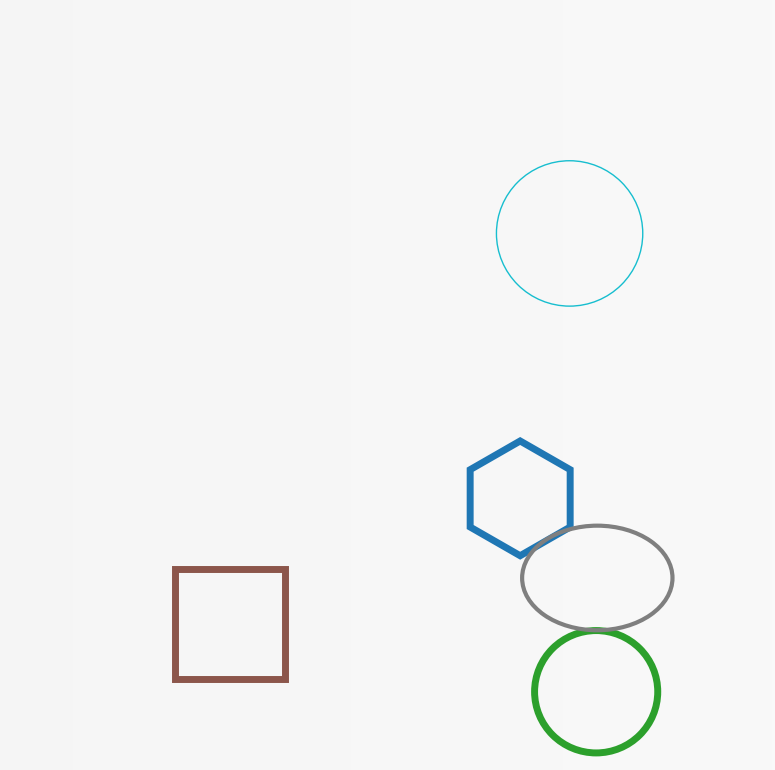[{"shape": "hexagon", "thickness": 2.5, "radius": 0.37, "center": [0.671, 0.353]}, {"shape": "circle", "thickness": 2.5, "radius": 0.4, "center": [0.769, 0.102]}, {"shape": "square", "thickness": 2.5, "radius": 0.36, "center": [0.297, 0.19]}, {"shape": "oval", "thickness": 1.5, "radius": 0.49, "center": [0.771, 0.249]}, {"shape": "circle", "thickness": 0.5, "radius": 0.47, "center": [0.735, 0.697]}]